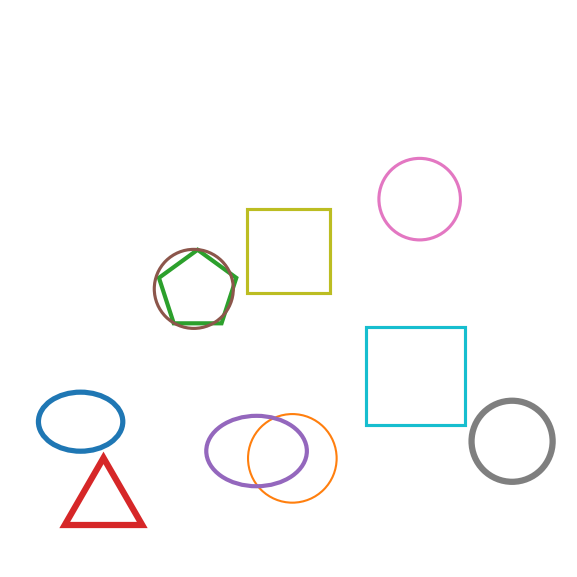[{"shape": "oval", "thickness": 2.5, "radius": 0.37, "center": [0.14, 0.269]}, {"shape": "circle", "thickness": 1, "radius": 0.38, "center": [0.506, 0.205]}, {"shape": "pentagon", "thickness": 2, "radius": 0.35, "center": [0.342, 0.496]}, {"shape": "triangle", "thickness": 3, "radius": 0.39, "center": [0.179, 0.129]}, {"shape": "oval", "thickness": 2, "radius": 0.44, "center": [0.444, 0.218]}, {"shape": "circle", "thickness": 1.5, "radius": 0.34, "center": [0.336, 0.499]}, {"shape": "circle", "thickness": 1.5, "radius": 0.35, "center": [0.727, 0.654]}, {"shape": "circle", "thickness": 3, "radius": 0.35, "center": [0.887, 0.235]}, {"shape": "square", "thickness": 1.5, "radius": 0.36, "center": [0.5, 0.565]}, {"shape": "square", "thickness": 1.5, "radius": 0.43, "center": [0.719, 0.348]}]